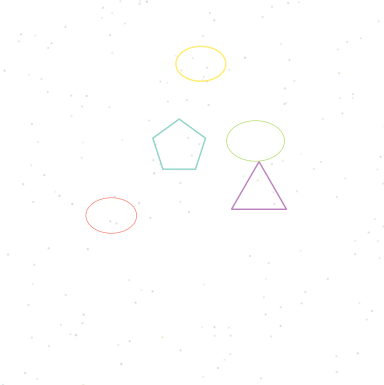[{"shape": "pentagon", "thickness": 1, "radius": 0.36, "center": [0.465, 0.619]}, {"shape": "oval", "thickness": 0.5, "radius": 0.33, "center": [0.289, 0.44]}, {"shape": "oval", "thickness": 0.5, "radius": 0.38, "center": [0.664, 0.634]}, {"shape": "triangle", "thickness": 1, "radius": 0.41, "center": [0.673, 0.498]}, {"shape": "oval", "thickness": 1, "radius": 0.32, "center": [0.522, 0.834]}]